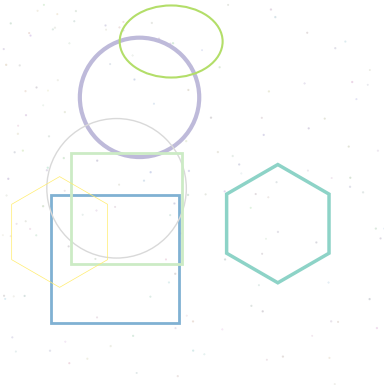[{"shape": "hexagon", "thickness": 2.5, "radius": 0.77, "center": [0.722, 0.419]}, {"shape": "circle", "thickness": 3, "radius": 0.78, "center": [0.362, 0.747]}, {"shape": "square", "thickness": 2, "radius": 0.83, "center": [0.3, 0.327]}, {"shape": "oval", "thickness": 1.5, "radius": 0.67, "center": [0.445, 0.892]}, {"shape": "circle", "thickness": 1, "radius": 0.91, "center": [0.303, 0.511]}, {"shape": "square", "thickness": 2, "radius": 0.72, "center": [0.328, 0.459]}, {"shape": "hexagon", "thickness": 0.5, "radius": 0.72, "center": [0.155, 0.397]}]